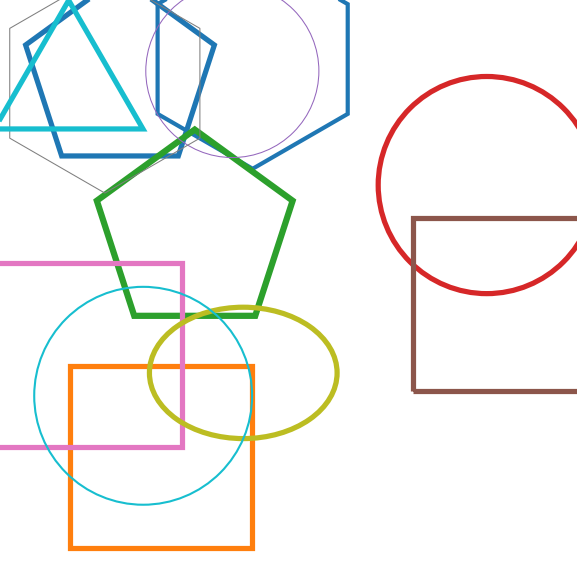[{"shape": "pentagon", "thickness": 2.5, "radius": 0.86, "center": [0.208, 0.868]}, {"shape": "hexagon", "thickness": 2, "radius": 0.95, "center": [0.438, 0.897]}, {"shape": "square", "thickness": 2.5, "radius": 0.79, "center": [0.279, 0.208]}, {"shape": "pentagon", "thickness": 3, "radius": 0.89, "center": [0.337, 0.596]}, {"shape": "circle", "thickness": 2.5, "radius": 0.94, "center": [0.843, 0.679]}, {"shape": "circle", "thickness": 0.5, "radius": 0.75, "center": [0.402, 0.876]}, {"shape": "square", "thickness": 2.5, "radius": 0.75, "center": [0.865, 0.472]}, {"shape": "square", "thickness": 2.5, "radius": 0.79, "center": [0.156, 0.384]}, {"shape": "hexagon", "thickness": 0.5, "radius": 0.95, "center": [0.182, 0.855]}, {"shape": "oval", "thickness": 2.5, "radius": 0.81, "center": [0.421, 0.353]}, {"shape": "circle", "thickness": 1, "radius": 0.94, "center": [0.248, 0.314]}, {"shape": "triangle", "thickness": 2.5, "radius": 0.74, "center": [0.119, 0.85]}]